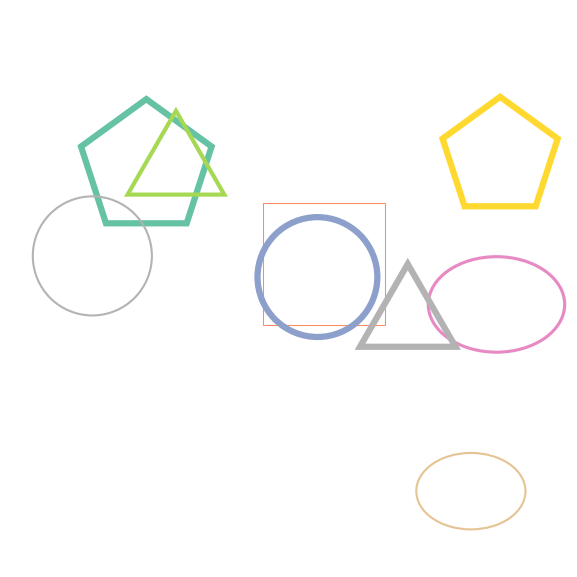[{"shape": "pentagon", "thickness": 3, "radius": 0.59, "center": [0.253, 0.709]}, {"shape": "square", "thickness": 0.5, "radius": 0.53, "center": [0.561, 0.543]}, {"shape": "circle", "thickness": 3, "radius": 0.52, "center": [0.55, 0.519]}, {"shape": "oval", "thickness": 1.5, "radius": 0.59, "center": [0.86, 0.472]}, {"shape": "triangle", "thickness": 2, "radius": 0.48, "center": [0.305, 0.711]}, {"shape": "pentagon", "thickness": 3, "radius": 0.52, "center": [0.866, 0.727]}, {"shape": "oval", "thickness": 1, "radius": 0.47, "center": [0.815, 0.149]}, {"shape": "circle", "thickness": 1, "radius": 0.52, "center": [0.16, 0.556]}, {"shape": "triangle", "thickness": 3, "radius": 0.48, "center": [0.706, 0.446]}]